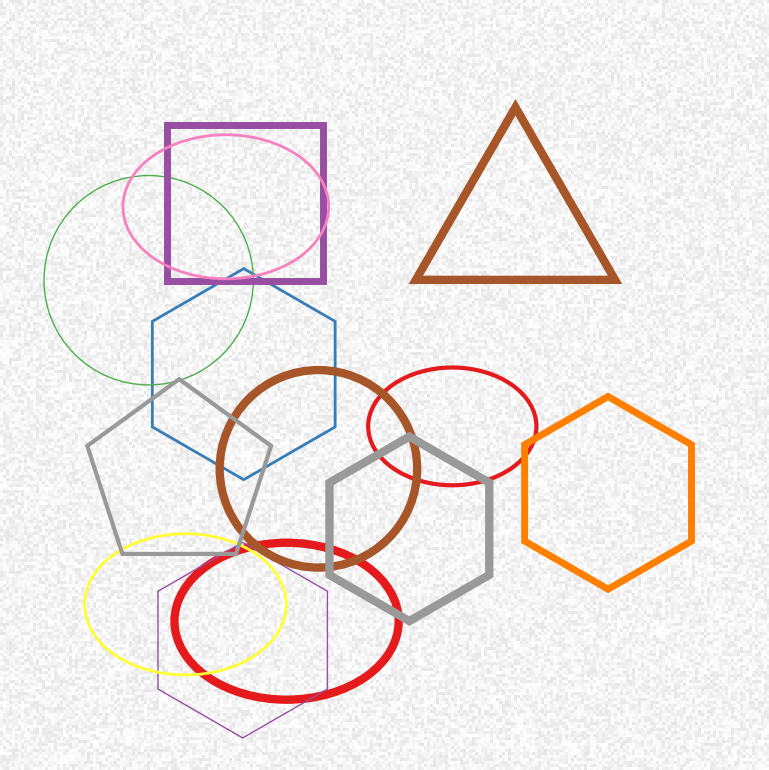[{"shape": "oval", "thickness": 3, "radius": 0.73, "center": [0.372, 0.193]}, {"shape": "oval", "thickness": 1.5, "radius": 0.55, "center": [0.587, 0.446]}, {"shape": "hexagon", "thickness": 1, "radius": 0.69, "center": [0.317, 0.514]}, {"shape": "circle", "thickness": 0.5, "radius": 0.68, "center": [0.193, 0.636]}, {"shape": "hexagon", "thickness": 0.5, "radius": 0.64, "center": [0.315, 0.169]}, {"shape": "square", "thickness": 2.5, "radius": 0.51, "center": [0.318, 0.736]}, {"shape": "hexagon", "thickness": 2.5, "radius": 0.63, "center": [0.79, 0.36]}, {"shape": "oval", "thickness": 1, "radius": 0.66, "center": [0.241, 0.215]}, {"shape": "circle", "thickness": 3, "radius": 0.64, "center": [0.414, 0.391]}, {"shape": "triangle", "thickness": 3, "radius": 0.75, "center": [0.669, 0.711]}, {"shape": "oval", "thickness": 1, "radius": 0.67, "center": [0.293, 0.731]}, {"shape": "hexagon", "thickness": 3, "radius": 0.6, "center": [0.532, 0.313]}, {"shape": "pentagon", "thickness": 1.5, "radius": 0.63, "center": [0.233, 0.382]}]